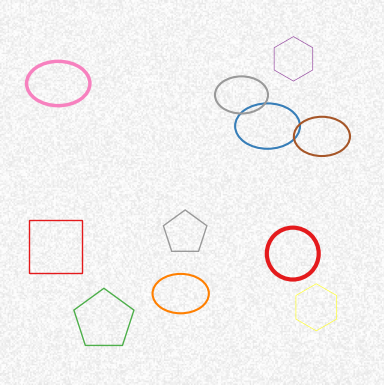[{"shape": "square", "thickness": 1, "radius": 0.35, "center": [0.144, 0.36]}, {"shape": "circle", "thickness": 3, "radius": 0.34, "center": [0.76, 0.341]}, {"shape": "oval", "thickness": 1.5, "radius": 0.42, "center": [0.695, 0.673]}, {"shape": "pentagon", "thickness": 1, "radius": 0.41, "center": [0.27, 0.169]}, {"shape": "hexagon", "thickness": 0.5, "radius": 0.29, "center": [0.762, 0.847]}, {"shape": "oval", "thickness": 1.5, "radius": 0.37, "center": [0.469, 0.237]}, {"shape": "hexagon", "thickness": 0.5, "radius": 0.31, "center": [0.822, 0.202]}, {"shape": "oval", "thickness": 1.5, "radius": 0.36, "center": [0.836, 0.646]}, {"shape": "oval", "thickness": 2.5, "radius": 0.41, "center": [0.151, 0.783]}, {"shape": "pentagon", "thickness": 1, "radius": 0.3, "center": [0.481, 0.395]}, {"shape": "oval", "thickness": 1.5, "radius": 0.34, "center": [0.627, 0.753]}]